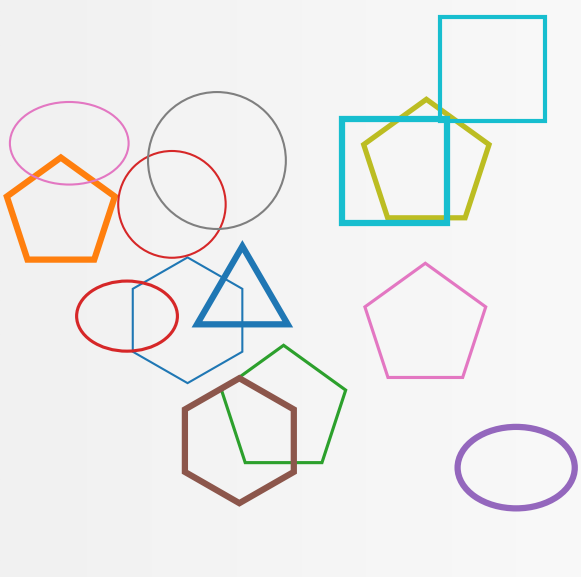[{"shape": "triangle", "thickness": 3, "radius": 0.45, "center": [0.417, 0.483]}, {"shape": "hexagon", "thickness": 1, "radius": 0.54, "center": [0.323, 0.445]}, {"shape": "pentagon", "thickness": 3, "radius": 0.49, "center": [0.105, 0.629]}, {"shape": "pentagon", "thickness": 1.5, "radius": 0.56, "center": [0.488, 0.289]}, {"shape": "oval", "thickness": 1.5, "radius": 0.43, "center": [0.219, 0.452]}, {"shape": "circle", "thickness": 1, "radius": 0.46, "center": [0.296, 0.645]}, {"shape": "oval", "thickness": 3, "radius": 0.5, "center": [0.888, 0.189]}, {"shape": "hexagon", "thickness": 3, "radius": 0.54, "center": [0.412, 0.236]}, {"shape": "pentagon", "thickness": 1.5, "radius": 0.55, "center": [0.732, 0.434]}, {"shape": "oval", "thickness": 1, "radius": 0.51, "center": [0.119, 0.751]}, {"shape": "circle", "thickness": 1, "radius": 0.59, "center": [0.373, 0.721]}, {"shape": "pentagon", "thickness": 2.5, "radius": 0.57, "center": [0.734, 0.714]}, {"shape": "square", "thickness": 2, "radius": 0.45, "center": [0.847, 0.88]}, {"shape": "square", "thickness": 3, "radius": 0.45, "center": [0.679, 0.703]}]